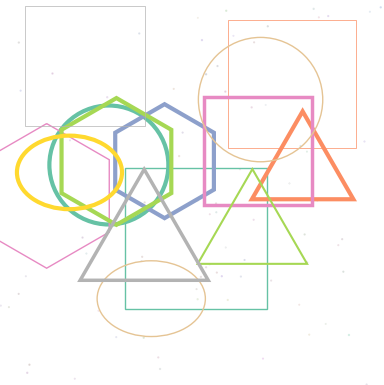[{"shape": "square", "thickness": 1, "radius": 0.92, "center": [0.508, 0.38]}, {"shape": "circle", "thickness": 3, "radius": 0.77, "center": [0.283, 0.571]}, {"shape": "triangle", "thickness": 3, "radius": 0.76, "center": [0.786, 0.559]}, {"shape": "square", "thickness": 0.5, "radius": 0.83, "center": [0.758, 0.782]}, {"shape": "hexagon", "thickness": 3, "radius": 0.74, "center": [0.427, 0.581]}, {"shape": "hexagon", "thickness": 1, "radius": 0.94, "center": [0.121, 0.491]}, {"shape": "square", "thickness": 2.5, "radius": 0.7, "center": [0.67, 0.608]}, {"shape": "triangle", "thickness": 1.5, "radius": 0.82, "center": [0.656, 0.397]}, {"shape": "hexagon", "thickness": 3, "radius": 0.82, "center": [0.302, 0.581]}, {"shape": "oval", "thickness": 3, "radius": 0.68, "center": [0.18, 0.552]}, {"shape": "circle", "thickness": 1, "radius": 0.81, "center": [0.677, 0.741]}, {"shape": "oval", "thickness": 1, "radius": 0.7, "center": [0.393, 0.224]}, {"shape": "triangle", "thickness": 2.5, "radius": 0.96, "center": [0.375, 0.368]}, {"shape": "square", "thickness": 0.5, "radius": 0.78, "center": [0.22, 0.828]}]